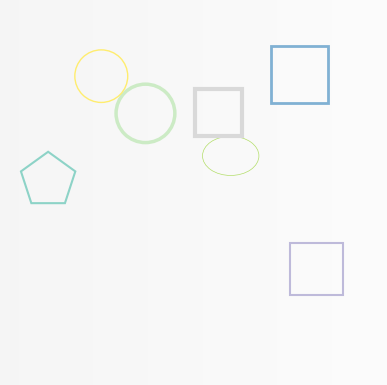[{"shape": "pentagon", "thickness": 1.5, "radius": 0.37, "center": [0.124, 0.532]}, {"shape": "square", "thickness": 1.5, "radius": 0.34, "center": [0.817, 0.302]}, {"shape": "square", "thickness": 2, "radius": 0.37, "center": [0.774, 0.807]}, {"shape": "oval", "thickness": 0.5, "radius": 0.36, "center": [0.595, 0.595]}, {"shape": "square", "thickness": 3, "radius": 0.3, "center": [0.564, 0.708]}, {"shape": "circle", "thickness": 2.5, "radius": 0.38, "center": [0.375, 0.706]}, {"shape": "circle", "thickness": 1, "radius": 0.34, "center": [0.261, 0.802]}]